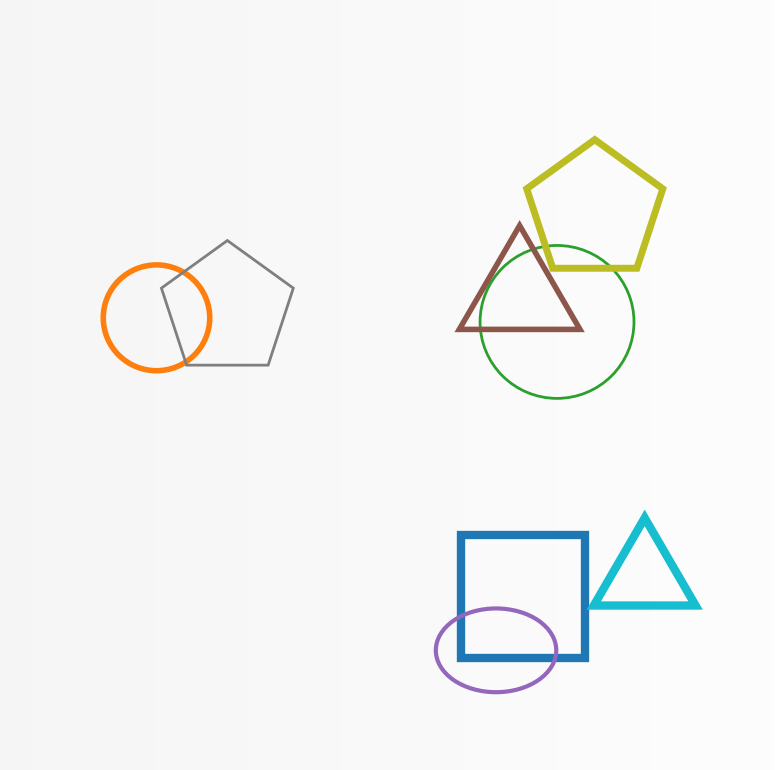[{"shape": "square", "thickness": 3, "radius": 0.4, "center": [0.675, 0.225]}, {"shape": "circle", "thickness": 2, "radius": 0.34, "center": [0.202, 0.587]}, {"shape": "circle", "thickness": 1, "radius": 0.5, "center": [0.719, 0.582]}, {"shape": "oval", "thickness": 1.5, "radius": 0.39, "center": [0.64, 0.155]}, {"shape": "triangle", "thickness": 2, "radius": 0.45, "center": [0.67, 0.617]}, {"shape": "pentagon", "thickness": 1, "radius": 0.45, "center": [0.293, 0.598]}, {"shape": "pentagon", "thickness": 2.5, "radius": 0.46, "center": [0.767, 0.726]}, {"shape": "triangle", "thickness": 3, "radius": 0.38, "center": [0.832, 0.252]}]